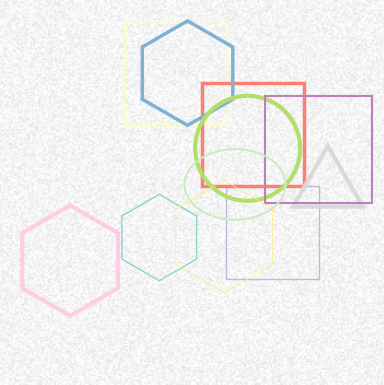[{"shape": "hexagon", "thickness": 1, "radius": 0.56, "center": [0.414, 0.383]}, {"shape": "square", "thickness": 1, "radius": 0.67, "center": [0.455, 0.811]}, {"shape": "square", "thickness": 1, "radius": 0.6, "center": [0.707, 0.397]}, {"shape": "square", "thickness": 2.5, "radius": 0.66, "center": [0.656, 0.65]}, {"shape": "hexagon", "thickness": 2.5, "radius": 0.68, "center": [0.487, 0.81]}, {"shape": "circle", "thickness": 3, "radius": 0.68, "center": [0.643, 0.615]}, {"shape": "hexagon", "thickness": 3, "radius": 0.72, "center": [0.182, 0.323]}, {"shape": "triangle", "thickness": 3, "radius": 0.52, "center": [0.852, 0.516]}, {"shape": "square", "thickness": 1.5, "radius": 0.7, "center": [0.827, 0.612]}, {"shape": "oval", "thickness": 1.5, "radius": 0.66, "center": [0.611, 0.521]}, {"shape": "hexagon", "thickness": 0.5, "radius": 0.73, "center": [0.583, 0.386]}]